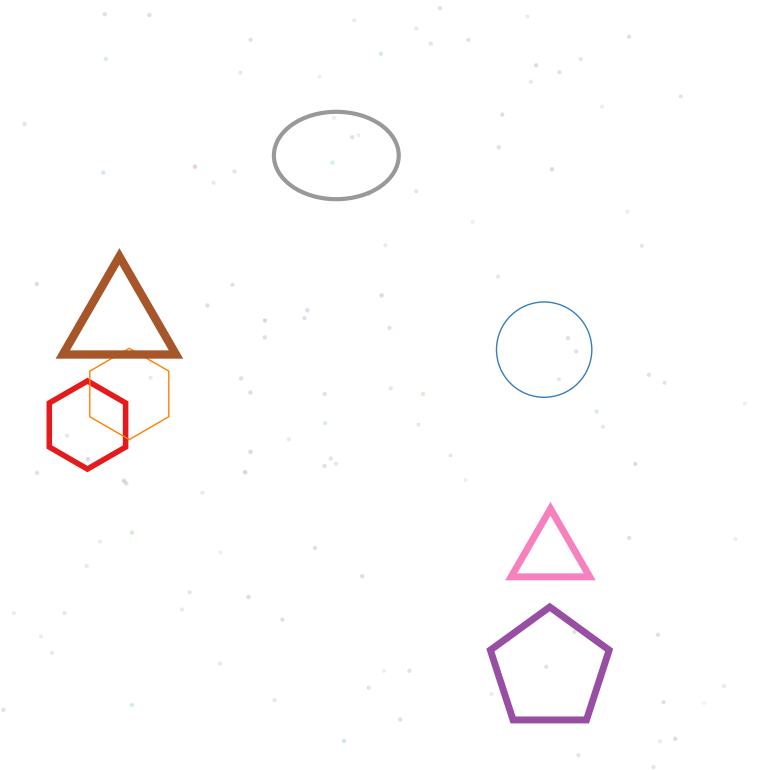[{"shape": "hexagon", "thickness": 2, "radius": 0.29, "center": [0.114, 0.448]}, {"shape": "circle", "thickness": 0.5, "radius": 0.31, "center": [0.707, 0.546]}, {"shape": "pentagon", "thickness": 2.5, "radius": 0.41, "center": [0.714, 0.131]}, {"shape": "hexagon", "thickness": 0.5, "radius": 0.3, "center": [0.168, 0.488]}, {"shape": "triangle", "thickness": 3, "radius": 0.42, "center": [0.155, 0.582]}, {"shape": "triangle", "thickness": 2.5, "radius": 0.29, "center": [0.715, 0.28]}, {"shape": "oval", "thickness": 1.5, "radius": 0.41, "center": [0.437, 0.798]}]